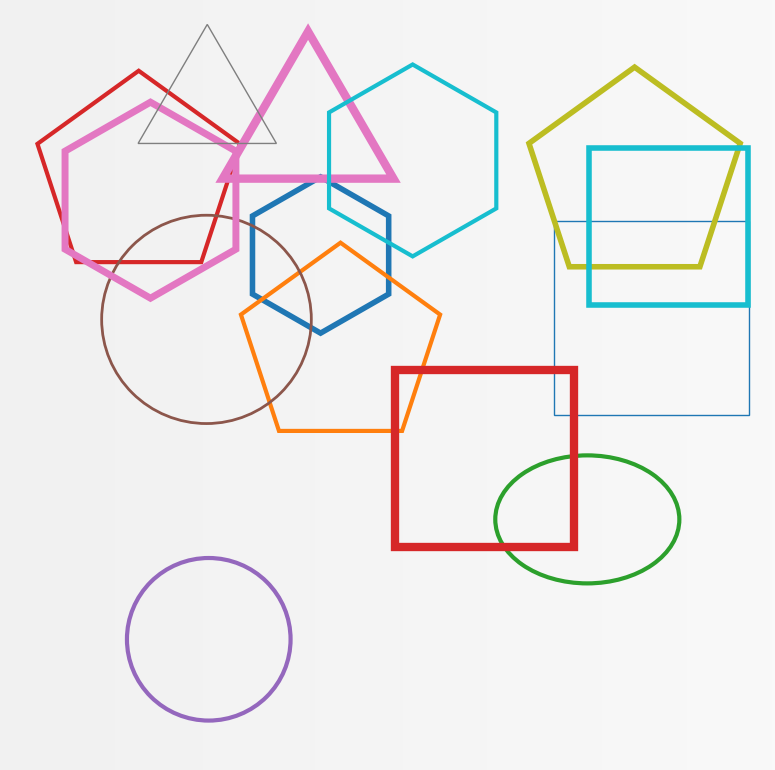[{"shape": "square", "thickness": 0.5, "radius": 0.63, "center": [0.84, 0.587]}, {"shape": "hexagon", "thickness": 2, "radius": 0.51, "center": [0.414, 0.669]}, {"shape": "pentagon", "thickness": 1.5, "radius": 0.68, "center": [0.439, 0.55]}, {"shape": "oval", "thickness": 1.5, "radius": 0.59, "center": [0.758, 0.325]}, {"shape": "square", "thickness": 3, "radius": 0.58, "center": [0.626, 0.405]}, {"shape": "pentagon", "thickness": 1.5, "radius": 0.69, "center": [0.179, 0.771]}, {"shape": "circle", "thickness": 1.5, "radius": 0.53, "center": [0.269, 0.17]}, {"shape": "circle", "thickness": 1, "radius": 0.68, "center": [0.266, 0.585]}, {"shape": "hexagon", "thickness": 2.5, "radius": 0.64, "center": [0.194, 0.74]}, {"shape": "triangle", "thickness": 3, "radius": 0.64, "center": [0.398, 0.832]}, {"shape": "triangle", "thickness": 0.5, "radius": 0.52, "center": [0.267, 0.865]}, {"shape": "pentagon", "thickness": 2, "radius": 0.72, "center": [0.819, 0.77]}, {"shape": "square", "thickness": 2, "radius": 0.51, "center": [0.863, 0.705]}, {"shape": "hexagon", "thickness": 1.5, "radius": 0.62, "center": [0.532, 0.792]}]